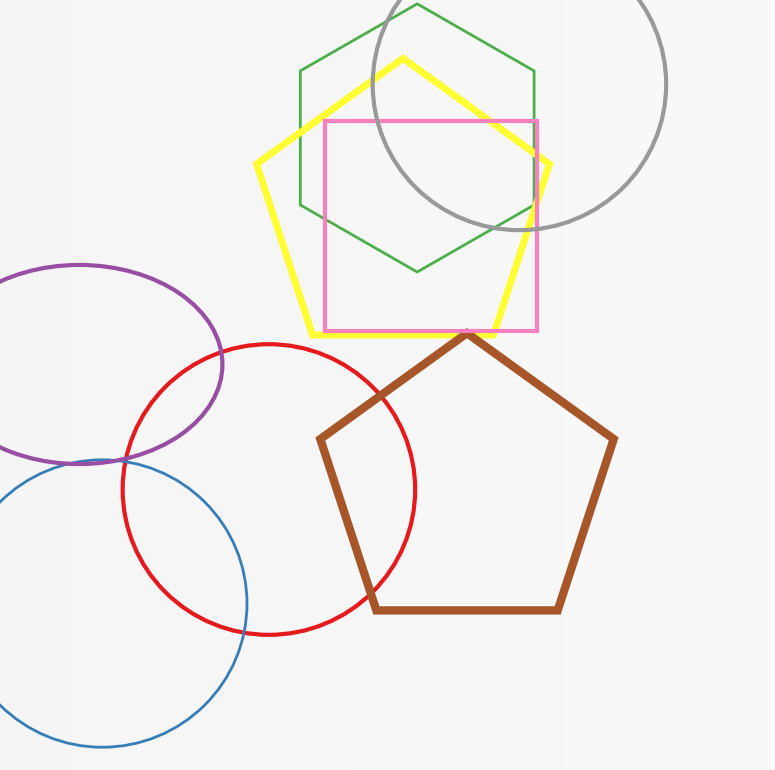[{"shape": "circle", "thickness": 1.5, "radius": 0.94, "center": [0.347, 0.364]}, {"shape": "circle", "thickness": 1, "radius": 0.93, "center": [0.132, 0.216]}, {"shape": "hexagon", "thickness": 1, "radius": 0.87, "center": [0.538, 0.821]}, {"shape": "oval", "thickness": 1.5, "radius": 0.92, "center": [0.102, 0.527]}, {"shape": "pentagon", "thickness": 2.5, "radius": 0.99, "center": [0.52, 0.726]}, {"shape": "pentagon", "thickness": 3, "radius": 1.0, "center": [0.603, 0.368]}, {"shape": "square", "thickness": 1.5, "radius": 0.68, "center": [0.556, 0.707]}, {"shape": "circle", "thickness": 1.5, "radius": 0.95, "center": [0.67, 0.89]}]